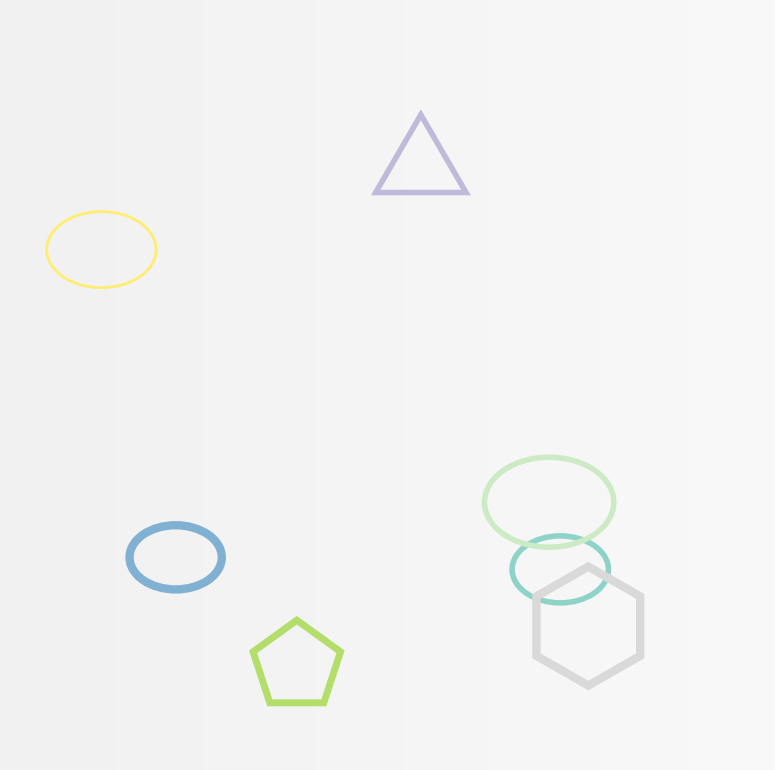[{"shape": "oval", "thickness": 2, "radius": 0.31, "center": [0.723, 0.261]}, {"shape": "triangle", "thickness": 2, "radius": 0.34, "center": [0.543, 0.784]}, {"shape": "oval", "thickness": 3, "radius": 0.3, "center": [0.227, 0.276]}, {"shape": "pentagon", "thickness": 2.5, "radius": 0.3, "center": [0.383, 0.135]}, {"shape": "hexagon", "thickness": 3, "radius": 0.39, "center": [0.759, 0.187]}, {"shape": "oval", "thickness": 2, "radius": 0.42, "center": [0.709, 0.348]}, {"shape": "oval", "thickness": 1, "radius": 0.35, "center": [0.131, 0.676]}]